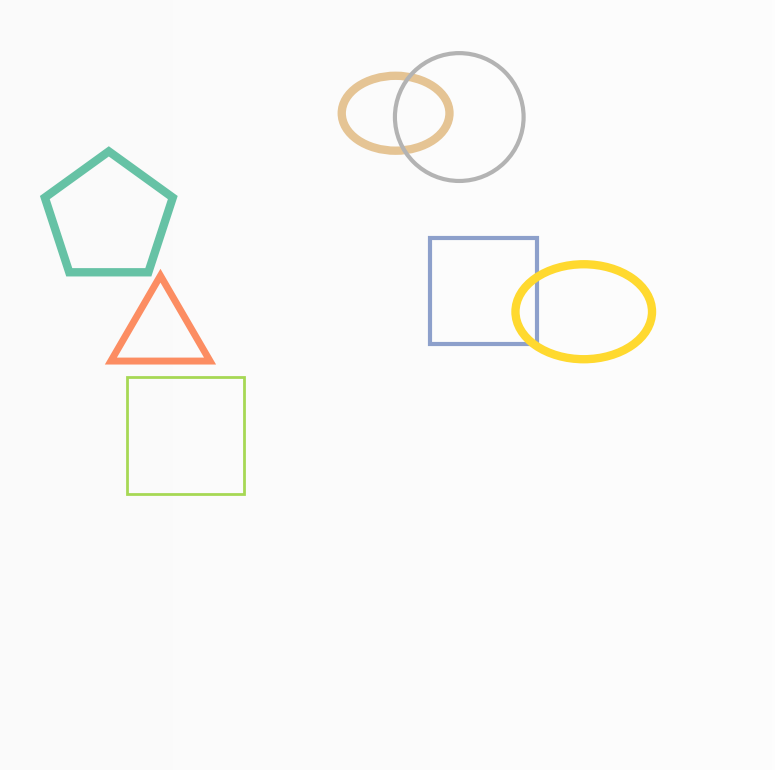[{"shape": "pentagon", "thickness": 3, "radius": 0.43, "center": [0.14, 0.717]}, {"shape": "triangle", "thickness": 2.5, "radius": 0.37, "center": [0.207, 0.568]}, {"shape": "square", "thickness": 1.5, "radius": 0.34, "center": [0.624, 0.622]}, {"shape": "square", "thickness": 1, "radius": 0.38, "center": [0.239, 0.434]}, {"shape": "oval", "thickness": 3, "radius": 0.44, "center": [0.753, 0.595]}, {"shape": "oval", "thickness": 3, "radius": 0.35, "center": [0.51, 0.853]}, {"shape": "circle", "thickness": 1.5, "radius": 0.42, "center": [0.593, 0.848]}]